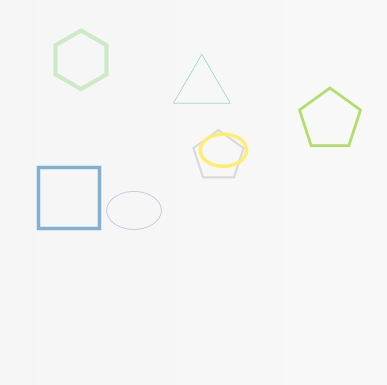[{"shape": "triangle", "thickness": 0.5, "radius": 0.42, "center": [0.521, 0.774]}, {"shape": "oval", "thickness": 0.5, "radius": 0.35, "center": [0.346, 0.453]}, {"shape": "square", "thickness": 2.5, "radius": 0.39, "center": [0.176, 0.487]}, {"shape": "pentagon", "thickness": 2, "radius": 0.41, "center": [0.852, 0.689]}, {"shape": "pentagon", "thickness": 1.5, "radius": 0.34, "center": [0.564, 0.594]}, {"shape": "hexagon", "thickness": 3, "radius": 0.38, "center": [0.209, 0.845]}, {"shape": "oval", "thickness": 2.5, "radius": 0.3, "center": [0.577, 0.61]}]